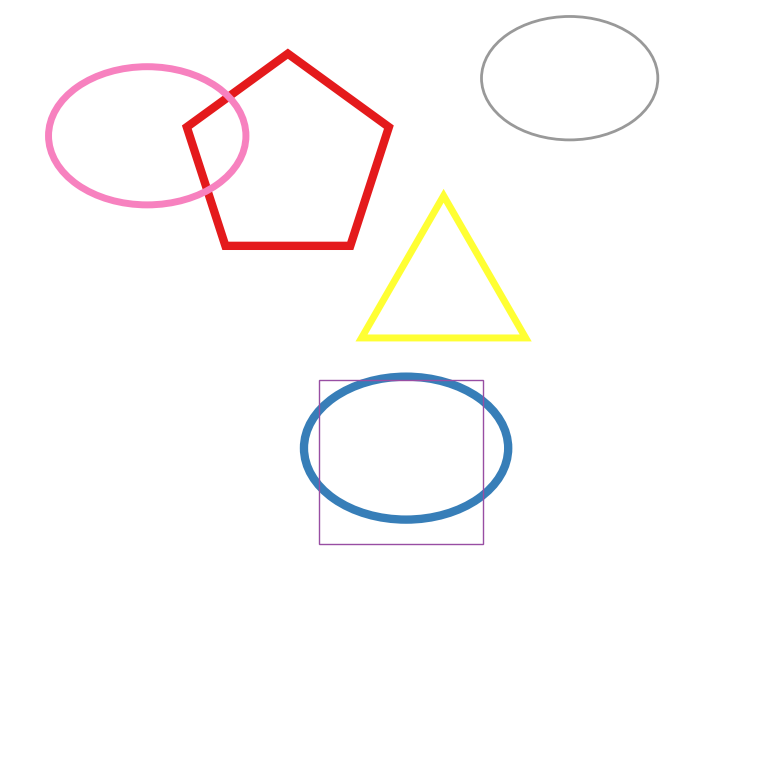[{"shape": "pentagon", "thickness": 3, "radius": 0.69, "center": [0.374, 0.792]}, {"shape": "oval", "thickness": 3, "radius": 0.66, "center": [0.527, 0.418]}, {"shape": "square", "thickness": 0.5, "radius": 0.53, "center": [0.521, 0.4]}, {"shape": "triangle", "thickness": 2.5, "radius": 0.62, "center": [0.576, 0.623]}, {"shape": "oval", "thickness": 2.5, "radius": 0.64, "center": [0.191, 0.824]}, {"shape": "oval", "thickness": 1, "radius": 0.57, "center": [0.74, 0.898]}]